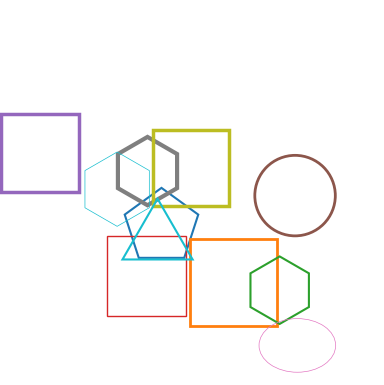[{"shape": "pentagon", "thickness": 1.5, "radius": 0.5, "center": [0.419, 0.412]}, {"shape": "square", "thickness": 2, "radius": 0.56, "center": [0.607, 0.267]}, {"shape": "hexagon", "thickness": 1.5, "radius": 0.44, "center": [0.726, 0.246]}, {"shape": "square", "thickness": 1, "radius": 0.52, "center": [0.38, 0.284]}, {"shape": "square", "thickness": 2.5, "radius": 0.5, "center": [0.103, 0.602]}, {"shape": "circle", "thickness": 2, "radius": 0.52, "center": [0.766, 0.492]}, {"shape": "oval", "thickness": 0.5, "radius": 0.5, "center": [0.772, 0.103]}, {"shape": "hexagon", "thickness": 3, "radius": 0.44, "center": [0.383, 0.556]}, {"shape": "square", "thickness": 2.5, "radius": 0.49, "center": [0.496, 0.563]}, {"shape": "hexagon", "thickness": 0.5, "radius": 0.48, "center": [0.304, 0.509]}, {"shape": "triangle", "thickness": 1.5, "radius": 0.53, "center": [0.409, 0.379]}]